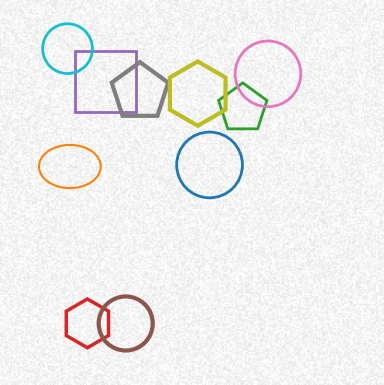[{"shape": "circle", "thickness": 2, "radius": 0.43, "center": [0.544, 0.572]}, {"shape": "oval", "thickness": 1.5, "radius": 0.4, "center": [0.182, 0.567]}, {"shape": "pentagon", "thickness": 2, "radius": 0.33, "center": [0.631, 0.719]}, {"shape": "hexagon", "thickness": 2.5, "radius": 0.32, "center": [0.227, 0.16]}, {"shape": "square", "thickness": 2, "radius": 0.4, "center": [0.274, 0.789]}, {"shape": "circle", "thickness": 3, "radius": 0.35, "center": [0.327, 0.16]}, {"shape": "circle", "thickness": 2, "radius": 0.43, "center": [0.696, 0.808]}, {"shape": "pentagon", "thickness": 3, "radius": 0.39, "center": [0.364, 0.762]}, {"shape": "hexagon", "thickness": 3, "radius": 0.42, "center": [0.514, 0.757]}, {"shape": "circle", "thickness": 2, "radius": 0.32, "center": [0.175, 0.874]}]